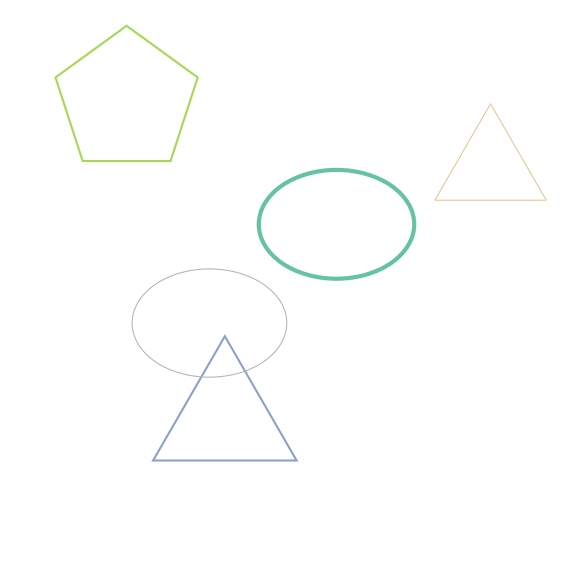[{"shape": "oval", "thickness": 2, "radius": 0.67, "center": [0.583, 0.611]}, {"shape": "triangle", "thickness": 1, "radius": 0.72, "center": [0.389, 0.273]}, {"shape": "pentagon", "thickness": 1, "radius": 0.65, "center": [0.219, 0.825]}, {"shape": "triangle", "thickness": 0.5, "radius": 0.56, "center": [0.849, 0.708]}, {"shape": "oval", "thickness": 0.5, "radius": 0.67, "center": [0.363, 0.44]}]